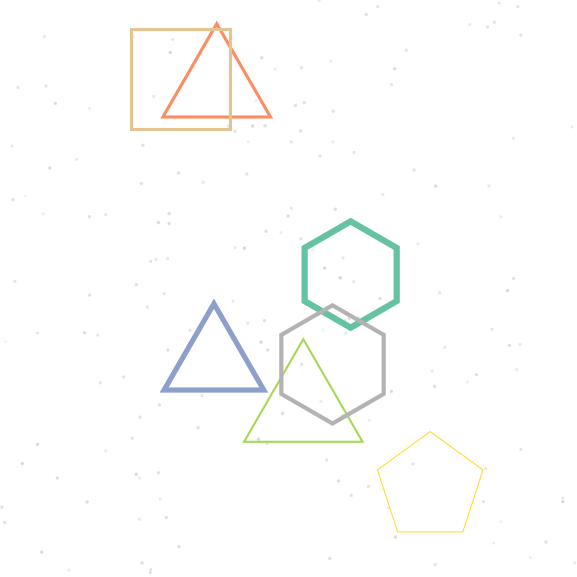[{"shape": "hexagon", "thickness": 3, "radius": 0.46, "center": [0.607, 0.524]}, {"shape": "triangle", "thickness": 1.5, "radius": 0.54, "center": [0.375, 0.85]}, {"shape": "triangle", "thickness": 2.5, "radius": 0.5, "center": [0.37, 0.374]}, {"shape": "triangle", "thickness": 1, "radius": 0.59, "center": [0.525, 0.293]}, {"shape": "pentagon", "thickness": 0.5, "radius": 0.48, "center": [0.745, 0.156]}, {"shape": "square", "thickness": 1.5, "radius": 0.43, "center": [0.313, 0.862]}, {"shape": "hexagon", "thickness": 2, "radius": 0.51, "center": [0.576, 0.368]}]